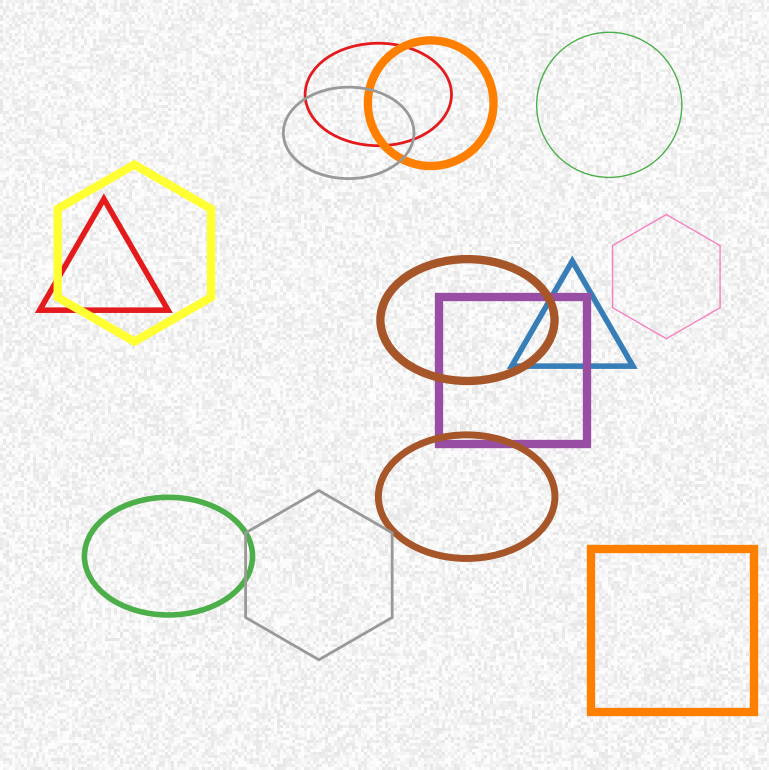[{"shape": "oval", "thickness": 1, "radius": 0.48, "center": [0.491, 0.877]}, {"shape": "triangle", "thickness": 2, "radius": 0.48, "center": [0.135, 0.645]}, {"shape": "triangle", "thickness": 2, "radius": 0.45, "center": [0.743, 0.57]}, {"shape": "oval", "thickness": 2, "radius": 0.55, "center": [0.219, 0.278]}, {"shape": "circle", "thickness": 0.5, "radius": 0.47, "center": [0.791, 0.864]}, {"shape": "square", "thickness": 3, "radius": 0.48, "center": [0.666, 0.519]}, {"shape": "circle", "thickness": 3, "radius": 0.41, "center": [0.559, 0.866]}, {"shape": "square", "thickness": 3, "radius": 0.53, "center": [0.873, 0.181]}, {"shape": "hexagon", "thickness": 3, "radius": 0.57, "center": [0.174, 0.671]}, {"shape": "oval", "thickness": 3, "radius": 0.57, "center": [0.607, 0.584]}, {"shape": "oval", "thickness": 2.5, "radius": 0.57, "center": [0.606, 0.355]}, {"shape": "hexagon", "thickness": 0.5, "radius": 0.4, "center": [0.865, 0.641]}, {"shape": "hexagon", "thickness": 1, "radius": 0.55, "center": [0.414, 0.253]}, {"shape": "oval", "thickness": 1, "radius": 0.42, "center": [0.453, 0.827]}]